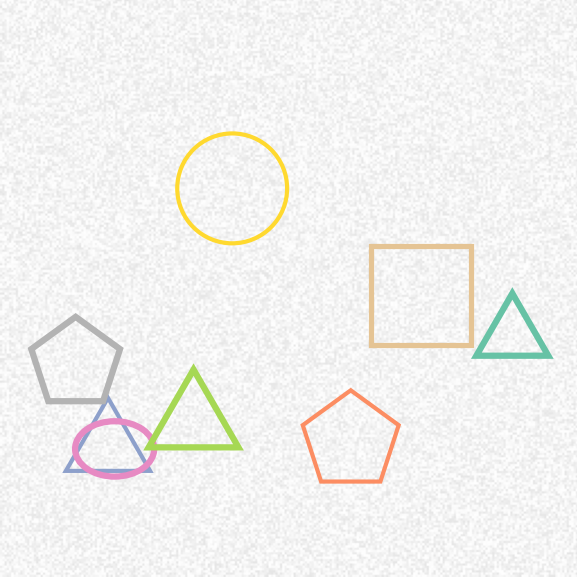[{"shape": "triangle", "thickness": 3, "radius": 0.36, "center": [0.887, 0.419]}, {"shape": "pentagon", "thickness": 2, "radius": 0.44, "center": [0.607, 0.236]}, {"shape": "triangle", "thickness": 2, "radius": 0.42, "center": [0.187, 0.226]}, {"shape": "oval", "thickness": 3, "radius": 0.34, "center": [0.198, 0.222]}, {"shape": "triangle", "thickness": 3, "radius": 0.45, "center": [0.335, 0.269]}, {"shape": "circle", "thickness": 2, "radius": 0.48, "center": [0.402, 0.673]}, {"shape": "square", "thickness": 2.5, "radius": 0.43, "center": [0.729, 0.488]}, {"shape": "pentagon", "thickness": 3, "radius": 0.4, "center": [0.131, 0.37]}]